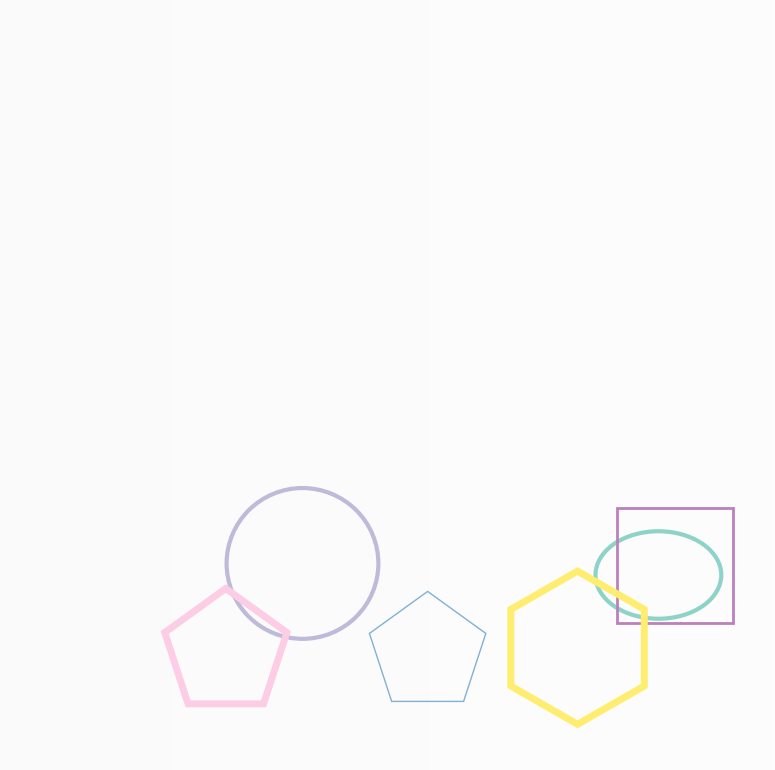[{"shape": "oval", "thickness": 1.5, "radius": 0.41, "center": [0.85, 0.253]}, {"shape": "circle", "thickness": 1.5, "radius": 0.49, "center": [0.39, 0.268]}, {"shape": "pentagon", "thickness": 0.5, "radius": 0.39, "center": [0.552, 0.153]}, {"shape": "pentagon", "thickness": 2.5, "radius": 0.41, "center": [0.291, 0.153]}, {"shape": "square", "thickness": 1, "radius": 0.37, "center": [0.871, 0.265]}, {"shape": "hexagon", "thickness": 2.5, "radius": 0.5, "center": [0.745, 0.159]}]